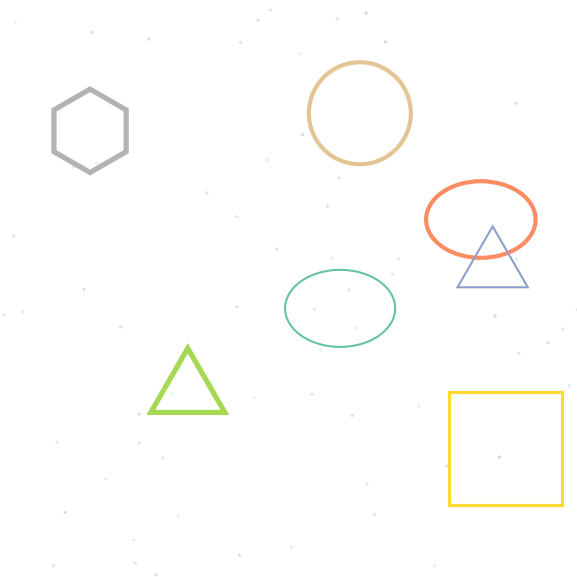[{"shape": "oval", "thickness": 1, "radius": 0.48, "center": [0.589, 0.465]}, {"shape": "oval", "thickness": 2, "radius": 0.47, "center": [0.833, 0.619]}, {"shape": "triangle", "thickness": 1, "radius": 0.35, "center": [0.853, 0.537]}, {"shape": "triangle", "thickness": 2.5, "radius": 0.37, "center": [0.325, 0.322]}, {"shape": "square", "thickness": 1.5, "radius": 0.49, "center": [0.875, 0.223]}, {"shape": "circle", "thickness": 2, "radius": 0.44, "center": [0.623, 0.803]}, {"shape": "hexagon", "thickness": 2.5, "radius": 0.36, "center": [0.156, 0.773]}]